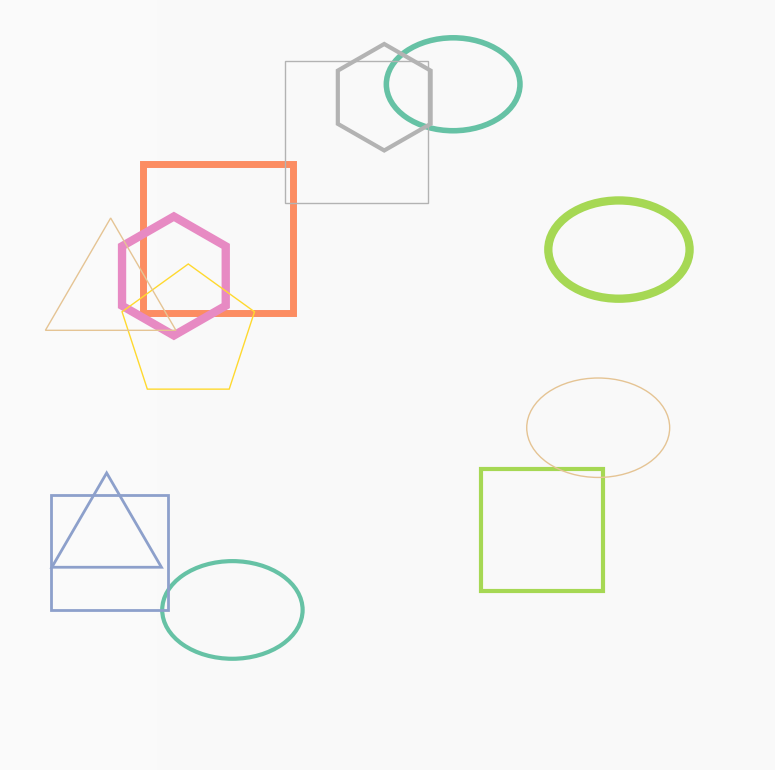[{"shape": "oval", "thickness": 2, "radius": 0.43, "center": [0.585, 0.891]}, {"shape": "oval", "thickness": 1.5, "radius": 0.45, "center": [0.3, 0.208]}, {"shape": "square", "thickness": 2.5, "radius": 0.48, "center": [0.282, 0.69]}, {"shape": "triangle", "thickness": 1, "radius": 0.41, "center": [0.138, 0.304]}, {"shape": "square", "thickness": 1, "radius": 0.38, "center": [0.142, 0.282]}, {"shape": "hexagon", "thickness": 3, "radius": 0.39, "center": [0.224, 0.642]}, {"shape": "oval", "thickness": 3, "radius": 0.46, "center": [0.799, 0.676]}, {"shape": "square", "thickness": 1.5, "radius": 0.4, "center": [0.699, 0.312]}, {"shape": "pentagon", "thickness": 0.5, "radius": 0.45, "center": [0.243, 0.567]}, {"shape": "triangle", "thickness": 0.5, "radius": 0.49, "center": [0.143, 0.62]}, {"shape": "oval", "thickness": 0.5, "radius": 0.46, "center": [0.772, 0.445]}, {"shape": "square", "thickness": 0.5, "radius": 0.46, "center": [0.46, 0.828]}, {"shape": "hexagon", "thickness": 1.5, "radius": 0.35, "center": [0.496, 0.874]}]